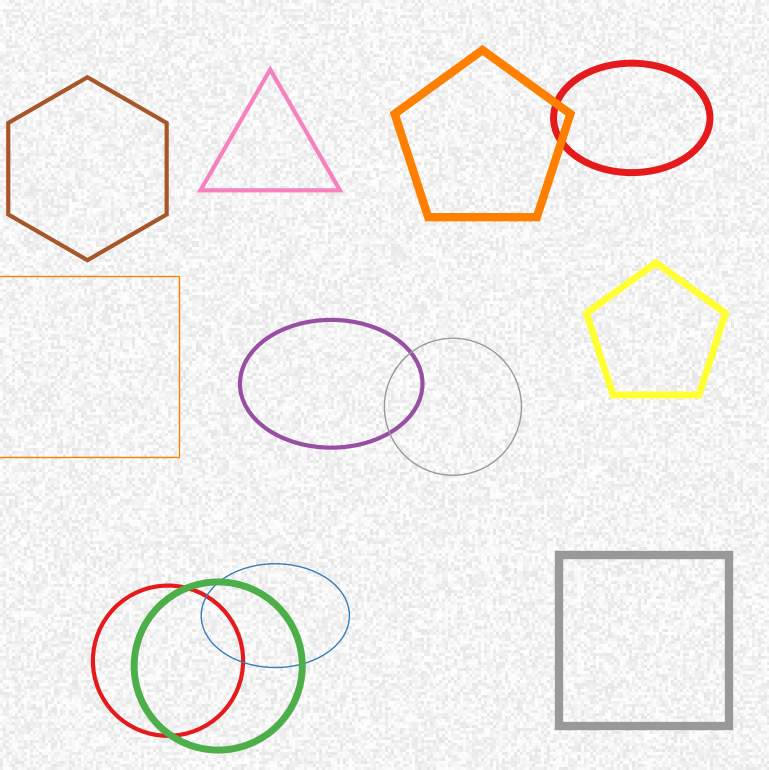[{"shape": "circle", "thickness": 1.5, "radius": 0.49, "center": [0.218, 0.142]}, {"shape": "oval", "thickness": 2.5, "radius": 0.51, "center": [0.82, 0.847]}, {"shape": "oval", "thickness": 0.5, "radius": 0.48, "center": [0.358, 0.2]}, {"shape": "circle", "thickness": 2.5, "radius": 0.55, "center": [0.283, 0.135]}, {"shape": "oval", "thickness": 1.5, "radius": 0.59, "center": [0.43, 0.502]}, {"shape": "pentagon", "thickness": 3, "radius": 0.6, "center": [0.627, 0.815]}, {"shape": "square", "thickness": 0.5, "radius": 0.59, "center": [0.115, 0.524]}, {"shape": "pentagon", "thickness": 2.5, "radius": 0.47, "center": [0.852, 0.564]}, {"shape": "hexagon", "thickness": 1.5, "radius": 0.59, "center": [0.114, 0.781]}, {"shape": "triangle", "thickness": 1.5, "radius": 0.52, "center": [0.351, 0.805]}, {"shape": "square", "thickness": 3, "radius": 0.55, "center": [0.836, 0.168]}, {"shape": "circle", "thickness": 0.5, "radius": 0.45, "center": [0.588, 0.472]}]